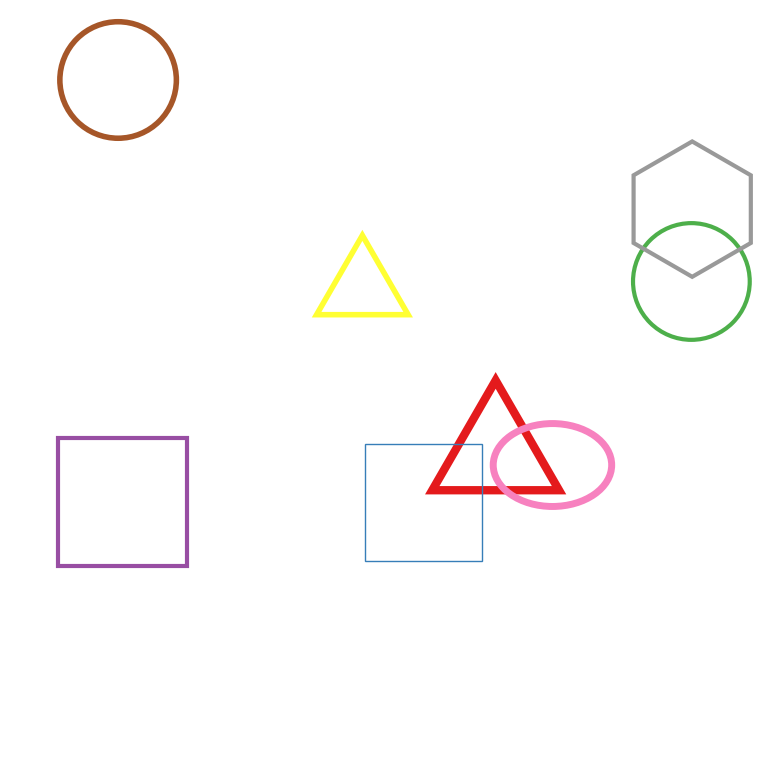[{"shape": "triangle", "thickness": 3, "radius": 0.48, "center": [0.644, 0.411]}, {"shape": "square", "thickness": 0.5, "radius": 0.38, "center": [0.55, 0.348]}, {"shape": "circle", "thickness": 1.5, "radius": 0.38, "center": [0.898, 0.634]}, {"shape": "square", "thickness": 1.5, "radius": 0.42, "center": [0.159, 0.348]}, {"shape": "triangle", "thickness": 2, "radius": 0.34, "center": [0.471, 0.626]}, {"shape": "circle", "thickness": 2, "radius": 0.38, "center": [0.153, 0.896]}, {"shape": "oval", "thickness": 2.5, "radius": 0.38, "center": [0.717, 0.396]}, {"shape": "hexagon", "thickness": 1.5, "radius": 0.44, "center": [0.899, 0.728]}]